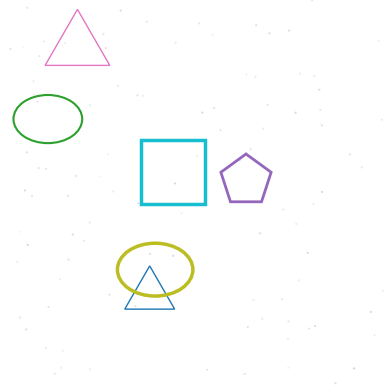[{"shape": "triangle", "thickness": 1, "radius": 0.37, "center": [0.389, 0.234]}, {"shape": "oval", "thickness": 1.5, "radius": 0.45, "center": [0.124, 0.691]}, {"shape": "pentagon", "thickness": 2, "radius": 0.34, "center": [0.639, 0.531]}, {"shape": "triangle", "thickness": 1, "radius": 0.48, "center": [0.201, 0.879]}, {"shape": "oval", "thickness": 2.5, "radius": 0.49, "center": [0.403, 0.3]}, {"shape": "square", "thickness": 2.5, "radius": 0.42, "center": [0.449, 0.553]}]